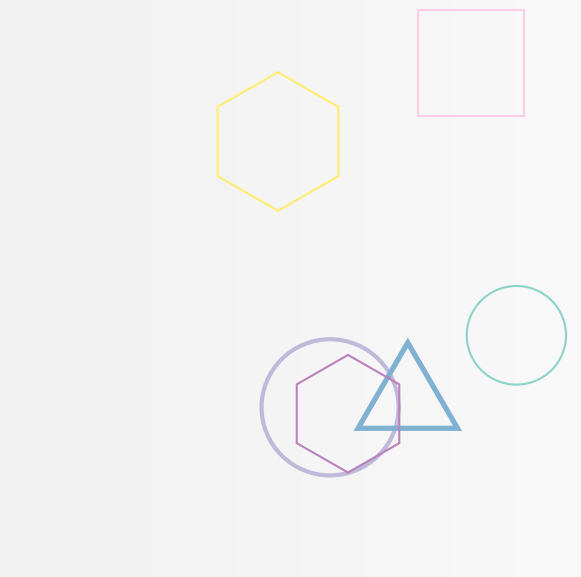[{"shape": "circle", "thickness": 1, "radius": 0.43, "center": [0.888, 0.419]}, {"shape": "circle", "thickness": 2, "radius": 0.59, "center": [0.568, 0.294]}, {"shape": "triangle", "thickness": 2.5, "radius": 0.49, "center": [0.702, 0.307]}, {"shape": "square", "thickness": 1, "radius": 0.46, "center": [0.81, 0.891]}, {"shape": "hexagon", "thickness": 1, "radius": 0.51, "center": [0.599, 0.283]}, {"shape": "hexagon", "thickness": 1, "radius": 0.6, "center": [0.478, 0.754]}]